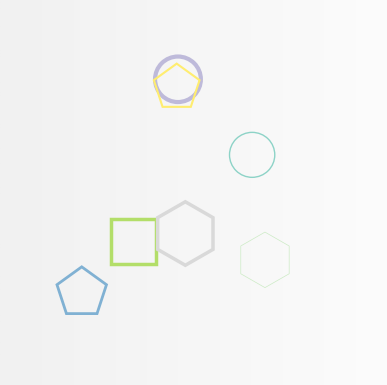[{"shape": "circle", "thickness": 1, "radius": 0.29, "center": [0.651, 0.598]}, {"shape": "circle", "thickness": 3, "radius": 0.3, "center": [0.459, 0.794]}, {"shape": "pentagon", "thickness": 2, "radius": 0.34, "center": [0.211, 0.24]}, {"shape": "square", "thickness": 2.5, "radius": 0.29, "center": [0.345, 0.372]}, {"shape": "hexagon", "thickness": 2.5, "radius": 0.41, "center": [0.478, 0.393]}, {"shape": "hexagon", "thickness": 0.5, "radius": 0.36, "center": [0.684, 0.325]}, {"shape": "pentagon", "thickness": 1.5, "radius": 0.31, "center": [0.456, 0.773]}]